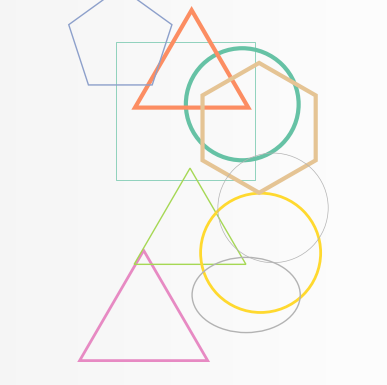[{"shape": "square", "thickness": 0.5, "radius": 0.9, "center": [0.478, 0.712]}, {"shape": "circle", "thickness": 3, "radius": 0.73, "center": [0.625, 0.729]}, {"shape": "triangle", "thickness": 3, "radius": 0.84, "center": [0.495, 0.805]}, {"shape": "pentagon", "thickness": 1, "radius": 0.7, "center": [0.311, 0.893]}, {"shape": "triangle", "thickness": 2, "radius": 0.95, "center": [0.371, 0.159]}, {"shape": "triangle", "thickness": 1, "radius": 0.83, "center": [0.49, 0.397]}, {"shape": "circle", "thickness": 2, "radius": 0.77, "center": [0.673, 0.343]}, {"shape": "hexagon", "thickness": 3, "radius": 0.84, "center": [0.669, 0.668]}, {"shape": "circle", "thickness": 0.5, "radius": 0.71, "center": [0.705, 0.46]}, {"shape": "oval", "thickness": 1, "radius": 0.7, "center": [0.635, 0.234]}]